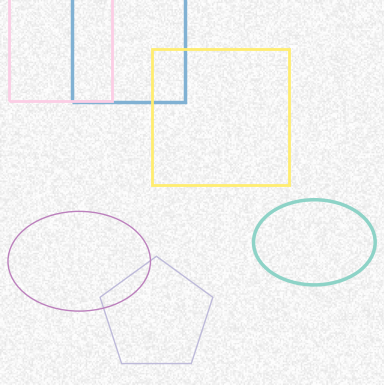[{"shape": "oval", "thickness": 2.5, "radius": 0.79, "center": [0.817, 0.371]}, {"shape": "pentagon", "thickness": 1, "radius": 0.77, "center": [0.406, 0.18]}, {"shape": "square", "thickness": 2.5, "radius": 0.74, "center": [0.334, 0.881]}, {"shape": "square", "thickness": 2, "radius": 0.67, "center": [0.158, 0.872]}, {"shape": "oval", "thickness": 1, "radius": 0.93, "center": [0.206, 0.321]}, {"shape": "square", "thickness": 2, "radius": 0.89, "center": [0.572, 0.696]}]